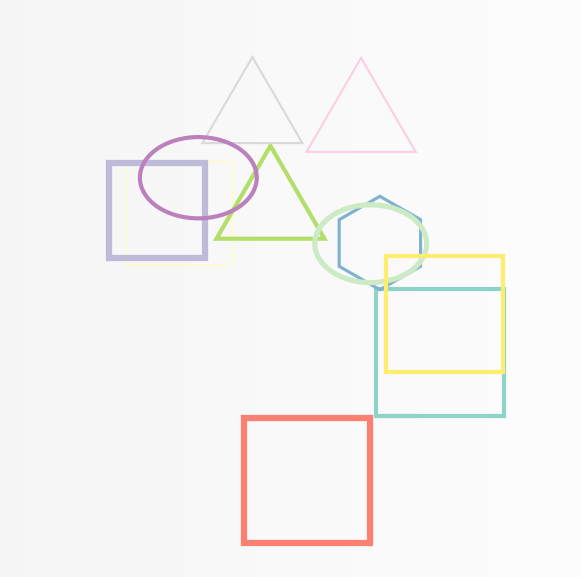[{"shape": "square", "thickness": 2, "radius": 0.55, "center": [0.757, 0.389]}, {"shape": "square", "thickness": 0.5, "radius": 0.45, "center": [0.309, 0.63]}, {"shape": "square", "thickness": 3, "radius": 0.41, "center": [0.27, 0.635]}, {"shape": "square", "thickness": 3, "radius": 0.54, "center": [0.528, 0.167]}, {"shape": "hexagon", "thickness": 1.5, "radius": 0.4, "center": [0.654, 0.578]}, {"shape": "triangle", "thickness": 2, "radius": 0.54, "center": [0.465, 0.639]}, {"shape": "triangle", "thickness": 1, "radius": 0.54, "center": [0.621, 0.79]}, {"shape": "triangle", "thickness": 1, "radius": 0.5, "center": [0.434, 0.801]}, {"shape": "oval", "thickness": 2, "radius": 0.5, "center": [0.341, 0.691]}, {"shape": "oval", "thickness": 2.5, "radius": 0.48, "center": [0.638, 0.577]}, {"shape": "square", "thickness": 2, "radius": 0.51, "center": [0.765, 0.456]}]